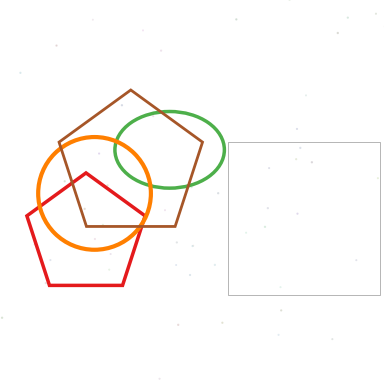[{"shape": "pentagon", "thickness": 2.5, "radius": 0.81, "center": [0.223, 0.389]}, {"shape": "oval", "thickness": 2.5, "radius": 0.71, "center": [0.441, 0.611]}, {"shape": "circle", "thickness": 3, "radius": 0.73, "center": [0.246, 0.498]}, {"shape": "pentagon", "thickness": 2, "radius": 0.98, "center": [0.34, 0.57]}, {"shape": "square", "thickness": 0.5, "radius": 0.99, "center": [0.79, 0.432]}]